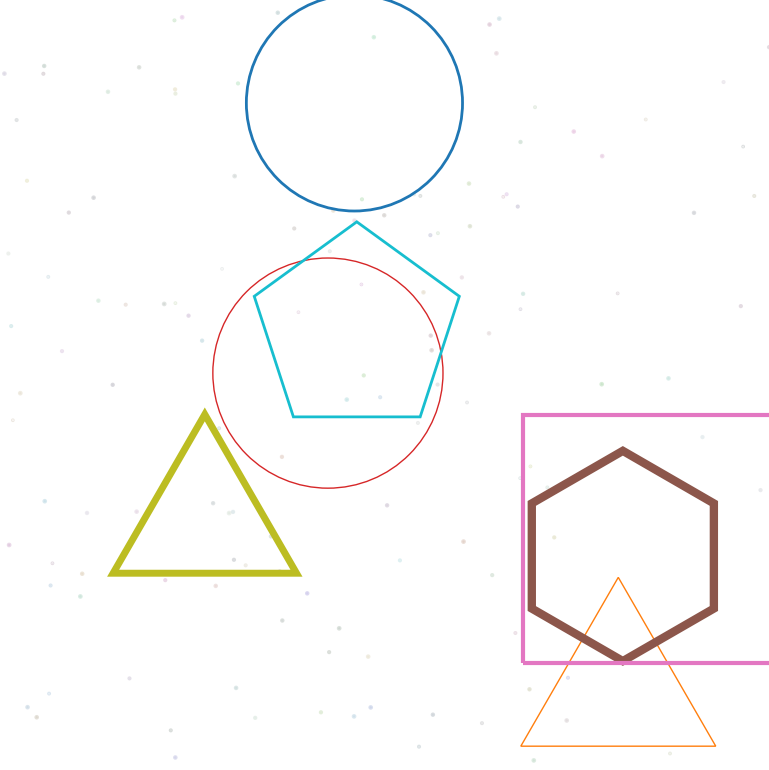[{"shape": "circle", "thickness": 1, "radius": 0.7, "center": [0.46, 0.866]}, {"shape": "triangle", "thickness": 0.5, "radius": 0.73, "center": [0.803, 0.104]}, {"shape": "circle", "thickness": 0.5, "radius": 0.75, "center": [0.426, 0.515]}, {"shape": "hexagon", "thickness": 3, "radius": 0.68, "center": [0.809, 0.278]}, {"shape": "square", "thickness": 1.5, "radius": 0.81, "center": [0.84, 0.299]}, {"shape": "triangle", "thickness": 2.5, "radius": 0.69, "center": [0.266, 0.324]}, {"shape": "pentagon", "thickness": 1, "radius": 0.7, "center": [0.463, 0.572]}]